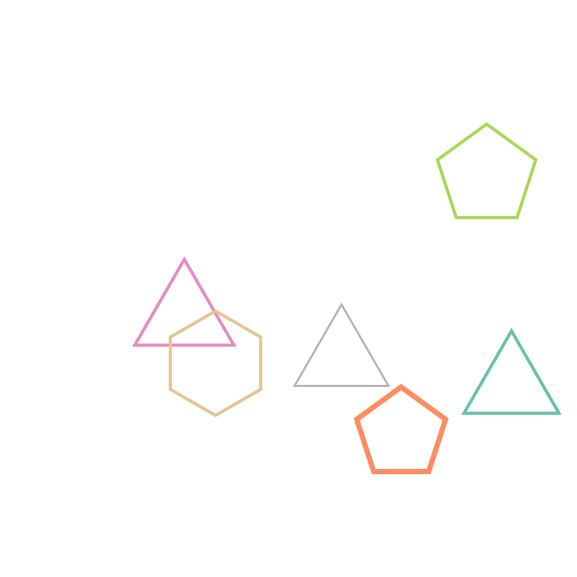[{"shape": "triangle", "thickness": 1.5, "radius": 0.48, "center": [0.886, 0.331]}, {"shape": "pentagon", "thickness": 2.5, "radius": 0.4, "center": [0.695, 0.248]}, {"shape": "triangle", "thickness": 1.5, "radius": 0.5, "center": [0.319, 0.451]}, {"shape": "pentagon", "thickness": 1.5, "radius": 0.45, "center": [0.843, 0.695]}, {"shape": "hexagon", "thickness": 1.5, "radius": 0.45, "center": [0.373, 0.37]}, {"shape": "triangle", "thickness": 1, "radius": 0.47, "center": [0.591, 0.378]}]